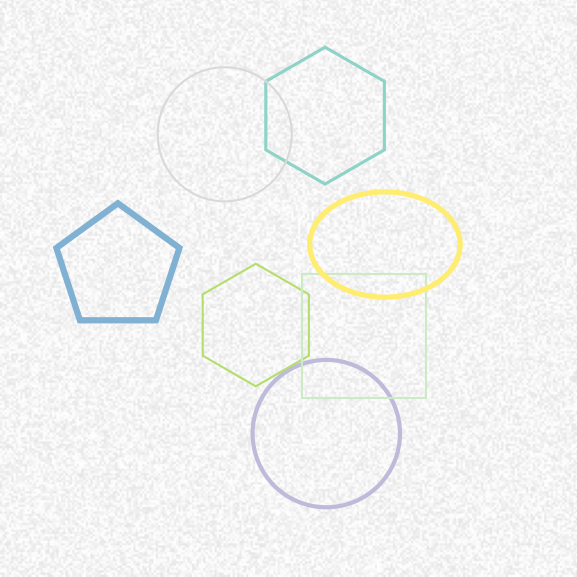[{"shape": "hexagon", "thickness": 1.5, "radius": 0.59, "center": [0.563, 0.799]}, {"shape": "circle", "thickness": 2, "radius": 0.64, "center": [0.565, 0.248]}, {"shape": "pentagon", "thickness": 3, "radius": 0.56, "center": [0.204, 0.535]}, {"shape": "hexagon", "thickness": 1, "radius": 0.53, "center": [0.443, 0.436]}, {"shape": "circle", "thickness": 1, "radius": 0.58, "center": [0.389, 0.767]}, {"shape": "square", "thickness": 1, "radius": 0.54, "center": [0.631, 0.417]}, {"shape": "oval", "thickness": 2.5, "radius": 0.65, "center": [0.667, 0.576]}]